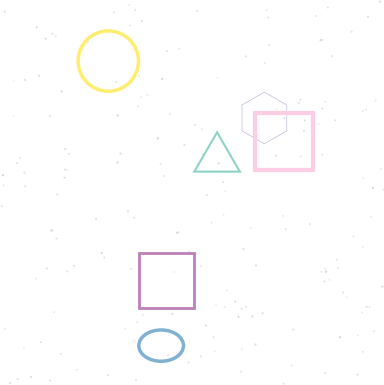[{"shape": "triangle", "thickness": 1.5, "radius": 0.34, "center": [0.564, 0.588]}, {"shape": "hexagon", "thickness": 0.5, "radius": 0.34, "center": [0.687, 0.694]}, {"shape": "oval", "thickness": 2.5, "radius": 0.29, "center": [0.419, 0.102]}, {"shape": "square", "thickness": 3, "radius": 0.38, "center": [0.738, 0.632]}, {"shape": "square", "thickness": 2, "radius": 0.36, "center": [0.433, 0.272]}, {"shape": "circle", "thickness": 2.5, "radius": 0.39, "center": [0.281, 0.841]}]